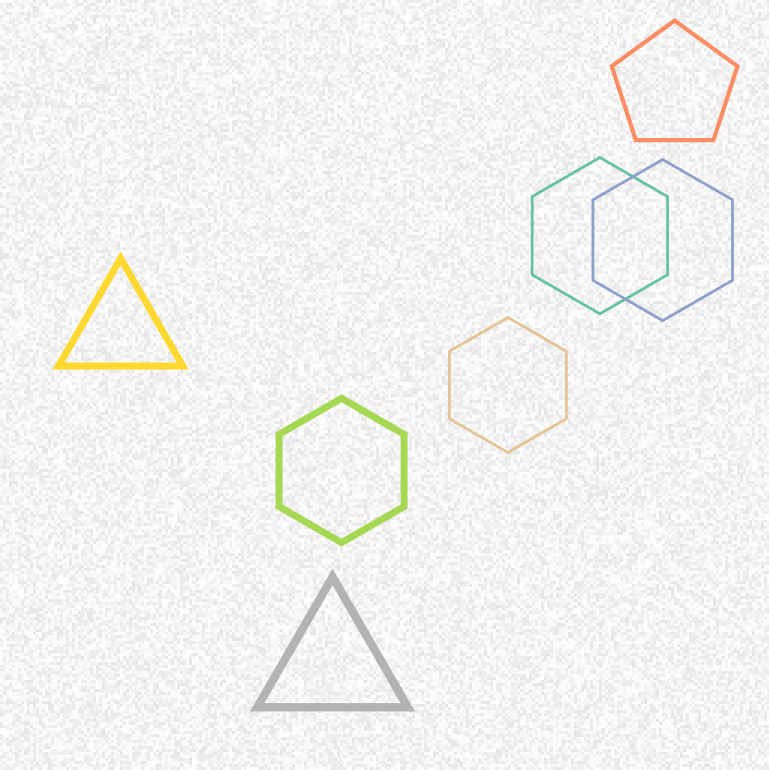[{"shape": "hexagon", "thickness": 1, "radius": 0.51, "center": [0.779, 0.694]}, {"shape": "pentagon", "thickness": 1.5, "radius": 0.43, "center": [0.876, 0.887]}, {"shape": "hexagon", "thickness": 1, "radius": 0.52, "center": [0.861, 0.688]}, {"shape": "hexagon", "thickness": 2.5, "radius": 0.47, "center": [0.444, 0.389]}, {"shape": "triangle", "thickness": 2.5, "radius": 0.47, "center": [0.157, 0.571]}, {"shape": "hexagon", "thickness": 1, "radius": 0.44, "center": [0.66, 0.5]}, {"shape": "triangle", "thickness": 3, "radius": 0.56, "center": [0.432, 0.138]}]